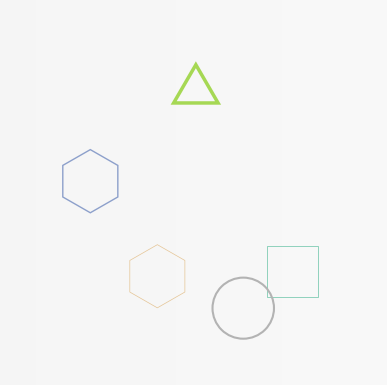[{"shape": "square", "thickness": 0.5, "radius": 0.33, "center": [0.754, 0.295]}, {"shape": "hexagon", "thickness": 1, "radius": 0.41, "center": [0.233, 0.529]}, {"shape": "triangle", "thickness": 2.5, "radius": 0.33, "center": [0.505, 0.766]}, {"shape": "hexagon", "thickness": 0.5, "radius": 0.41, "center": [0.406, 0.282]}, {"shape": "circle", "thickness": 1.5, "radius": 0.4, "center": [0.628, 0.2]}]